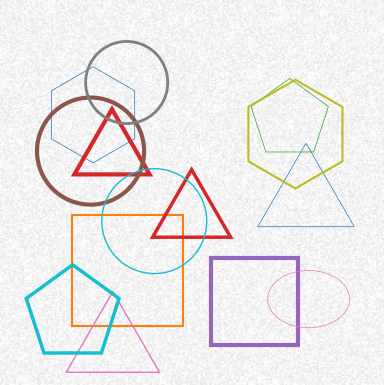[{"shape": "triangle", "thickness": 0.5, "radius": 0.72, "center": [0.795, 0.483]}, {"shape": "hexagon", "thickness": 0.5, "radius": 0.62, "center": [0.242, 0.702]}, {"shape": "square", "thickness": 1.5, "radius": 0.72, "center": [0.331, 0.297]}, {"shape": "pentagon", "thickness": 0.5, "radius": 0.53, "center": [0.753, 0.691]}, {"shape": "triangle", "thickness": 2.5, "radius": 0.59, "center": [0.498, 0.442]}, {"shape": "triangle", "thickness": 3, "radius": 0.56, "center": [0.291, 0.603]}, {"shape": "square", "thickness": 3, "radius": 0.57, "center": [0.66, 0.218]}, {"shape": "circle", "thickness": 3, "radius": 0.7, "center": [0.235, 0.608]}, {"shape": "triangle", "thickness": 1, "radius": 0.7, "center": [0.293, 0.103]}, {"shape": "oval", "thickness": 0.5, "radius": 0.53, "center": [0.802, 0.223]}, {"shape": "circle", "thickness": 2, "radius": 0.53, "center": [0.329, 0.786]}, {"shape": "hexagon", "thickness": 1.5, "radius": 0.71, "center": [0.767, 0.652]}, {"shape": "pentagon", "thickness": 2.5, "radius": 0.63, "center": [0.189, 0.186]}, {"shape": "circle", "thickness": 1, "radius": 0.68, "center": [0.401, 0.426]}]